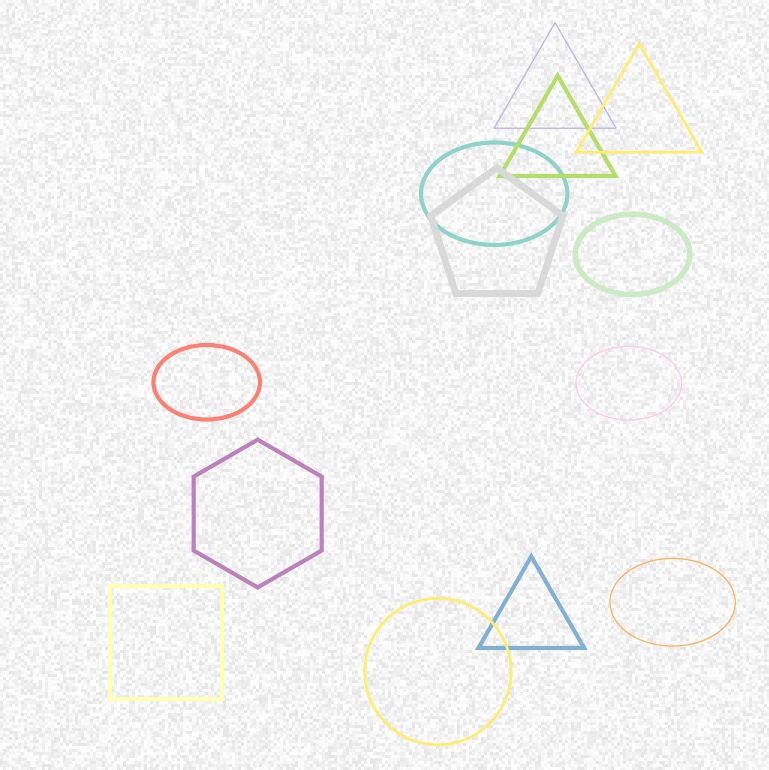[{"shape": "oval", "thickness": 1.5, "radius": 0.48, "center": [0.642, 0.748]}, {"shape": "square", "thickness": 1.5, "radius": 0.37, "center": [0.215, 0.166]}, {"shape": "triangle", "thickness": 0.5, "radius": 0.46, "center": [0.721, 0.879]}, {"shape": "oval", "thickness": 1.5, "radius": 0.35, "center": [0.268, 0.504]}, {"shape": "triangle", "thickness": 1.5, "radius": 0.4, "center": [0.69, 0.198]}, {"shape": "oval", "thickness": 0.5, "radius": 0.41, "center": [0.874, 0.218]}, {"shape": "triangle", "thickness": 1.5, "radius": 0.43, "center": [0.724, 0.815]}, {"shape": "oval", "thickness": 0.5, "radius": 0.34, "center": [0.817, 0.502]}, {"shape": "pentagon", "thickness": 2.5, "radius": 0.45, "center": [0.645, 0.692]}, {"shape": "hexagon", "thickness": 1.5, "radius": 0.48, "center": [0.335, 0.333]}, {"shape": "oval", "thickness": 2, "radius": 0.37, "center": [0.821, 0.67]}, {"shape": "circle", "thickness": 1, "radius": 0.48, "center": [0.569, 0.128]}, {"shape": "triangle", "thickness": 1, "radius": 0.47, "center": [0.83, 0.849]}]